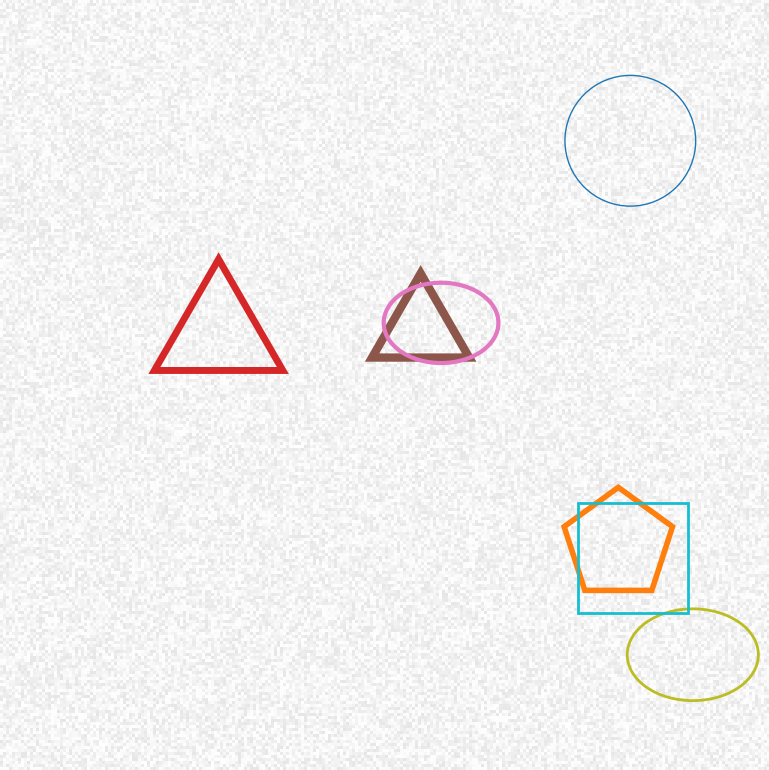[{"shape": "circle", "thickness": 0.5, "radius": 0.42, "center": [0.819, 0.817]}, {"shape": "pentagon", "thickness": 2, "radius": 0.37, "center": [0.803, 0.293]}, {"shape": "triangle", "thickness": 2.5, "radius": 0.48, "center": [0.284, 0.567]}, {"shape": "triangle", "thickness": 3, "radius": 0.36, "center": [0.546, 0.572]}, {"shape": "oval", "thickness": 1.5, "radius": 0.37, "center": [0.573, 0.581]}, {"shape": "oval", "thickness": 1, "radius": 0.43, "center": [0.9, 0.15]}, {"shape": "square", "thickness": 1, "radius": 0.36, "center": [0.822, 0.275]}]